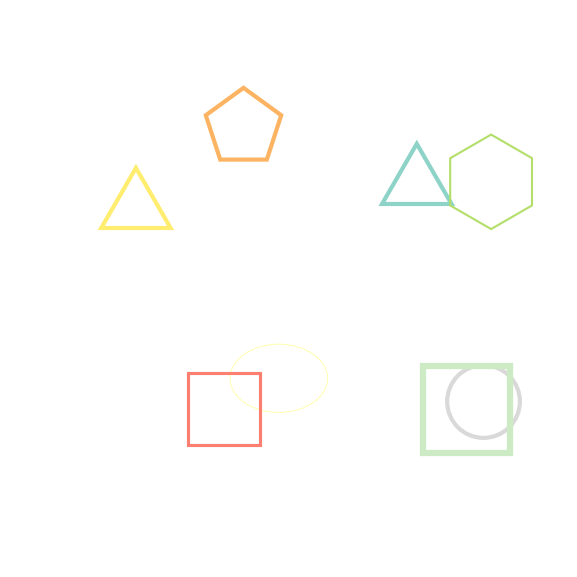[{"shape": "triangle", "thickness": 2, "radius": 0.35, "center": [0.722, 0.681]}, {"shape": "oval", "thickness": 0.5, "radius": 0.42, "center": [0.483, 0.344]}, {"shape": "square", "thickness": 1.5, "radius": 0.31, "center": [0.388, 0.291]}, {"shape": "pentagon", "thickness": 2, "radius": 0.34, "center": [0.422, 0.778]}, {"shape": "hexagon", "thickness": 1, "radius": 0.41, "center": [0.85, 0.684]}, {"shape": "circle", "thickness": 2, "radius": 0.31, "center": [0.837, 0.304]}, {"shape": "square", "thickness": 3, "radius": 0.38, "center": [0.808, 0.29]}, {"shape": "triangle", "thickness": 2, "radius": 0.35, "center": [0.235, 0.639]}]